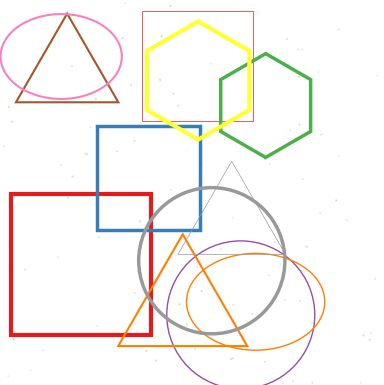[{"shape": "square", "thickness": 0.5, "radius": 0.72, "center": [0.513, 0.828]}, {"shape": "square", "thickness": 3, "radius": 0.91, "center": [0.211, 0.312]}, {"shape": "square", "thickness": 2.5, "radius": 0.67, "center": [0.385, 0.537]}, {"shape": "hexagon", "thickness": 2.5, "radius": 0.67, "center": [0.69, 0.726]}, {"shape": "circle", "thickness": 1, "radius": 0.96, "center": [0.625, 0.182]}, {"shape": "oval", "thickness": 1, "radius": 0.9, "center": [0.664, 0.216]}, {"shape": "triangle", "thickness": 1.5, "radius": 0.97, "center": [0.475, 0.198]}, {"shape": "hexagon", "thickness": 3, "radius": 0.77, "center": [0.515, 0.791]}, {"shape": "triangle", "thickness": 1.5, "radius": 0.77, "center": [0.174, 0.811]}, {"shape": "oval", "thickness": 1.5, "radius": 0.79, "center": [0.159, 0.853]}, {"shape": "circle", "thickness": 2.5, "radius": 0.95, "center": [0.55, 0.323]}, {"shape": "triangle", "thickness": 0.5, "radius": 0.81, "center": [0.602, 0.42]}]